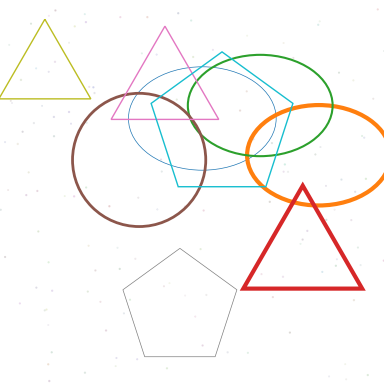[{"shape": "oval", "thickness": 0.5, "radius": 0.96, "center": [0.525, 0.692]}, {"shape": "oval", "thickness": 3, "radius": 0.93, "center": [0.828, 0.597]}, {"shape": "oval", "thickness": 1.5, "radius": 0.94, "center": [0.676, 0.726]}, {"shape": "triangle", "thickness": 3, "radius": 0.89, "center": [0.786, 0.339]}, {"shape": "circle", "thickness": 2, "radius": 0.87, "center": [0.361, 0.585]}, {"shape": "triangle", "thickness": 1, "radius": 0.81, "center": [0.428, 0.771]}, {"shape": "pentagon", "thickness": 0.5, "radius": 0.78, "center": [0.467, 0.199]}, {"shape": "triangle", "thickness": 1, "radius": 0.69, "center": [0.116, 0.812]}, {"shape": "pentagon", "thickness": 1, "radius": 0.97, "center": [0.577, 0.672]}]